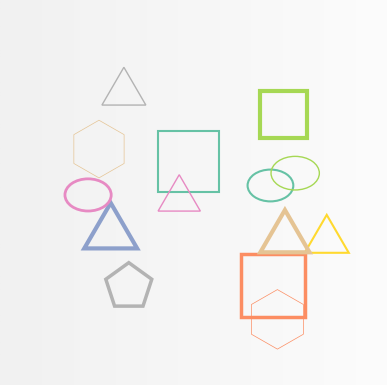[{"shape": "square", "thickness": 1.5, "radius": 0.39, "center": [0.486, 0.581]}, {"shape": "oval", "thickness": 1.5, "radius": 0.3, "center": [0.698, 0.518]}, {"shape": "hexagon", "thickness": 0.5, "radius": 0.39, "center": [0.716, 0.171]}, {"shape": "square", "thickness": 2.5, "radius": 0.41, "center": [0.704, 0.259]}, {"shape": "triangle", "thickness": 3, "radius": 0.39, "center": [0.286, 0.394]}, {"shape": "triangle", "thickness": 1, "radius": 0.31, "center": [0.463, 0.483]}, {"shape": "oval", "thickness": 2, "radius": 0.3, "center": [0.227, 0.494]}, {"shape": "oval", "thickness": 1, "radius": 0.31, "center": [0.762, 0.55]}, {"shape": "square", "thickness": 3, "radius": 0.3, "center": [0.732, 0.702]}, {"shape": "triangle", "thickness": 1.5, "radius": 0.33, "center": [0.843, 0.376]}, {"shape": "triangle", "thickness": 3, "radius": 0.37, "center": [0.735, 0.381]}, {"shape": "hexagon", "thickness": 0.5, "radius": 0.37, "center": [0.255, 0.613]}, {"shape": "pentagon", "thickness": 2.5, "radius": 0.31, "center": [0.332, 0.255]}, {"shape": "triangle", "thickness": 1, "radius": 0.33, "center": [0.32, 0.76]}]